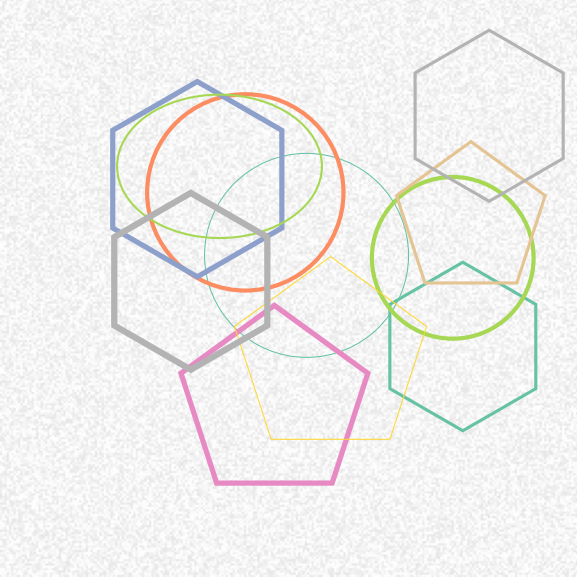[{"shape": "hexagon", "thickness": 1.5, "radius": 0.73, "center": [0.801, 0.399]}, {"shape": "circle", "thickness": 0.5, "radius": 0.88, "center": [0.531, 0.557]}, {"shape": "circle", "thickness": 2, "radius": 0.85, "center": [0.425, 0.666]}, {"shape": "hexagon", "thickness": 2.5, "radius": 0.85, "center": [0.342, 0.689]}, {"shape": "pentagon", "thickness": 2.5, "radius": 0.85, "center": [0.475, 0.3]}, {"shape": "circle", "thickness": 2, "radius": 0.7, "center": [0.784, 0.553]}, {"shape": "oval", "thickness": 1, "radius": 0.89, "center": [0.38, 0.711]}, {"shape": "pentagon", "thickness": 0.5, "radius": 0.87, "center": [0.572, 0.38]}, {"shape": "pentagon", "thickness": 1.5, "radius": 0.68, "center": [0.815, 0.619]}, {"shape": "hexagon", "thickness": 1.5, "radius": 0.74, "center": [0.847, 0.799]}, {"shape": "hexagon", "thickness": 3, "radius": 0.77, "center": [0.33, 0.512]}]